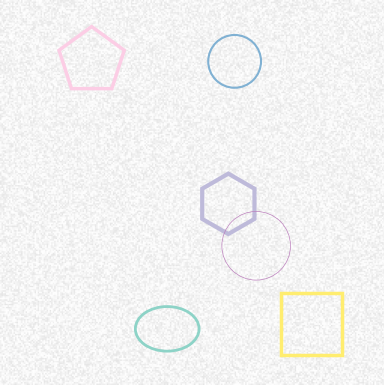[{"shape": "oval", "thickness": 2, "radius": 0.41, "center": [0.434, 0.146]}, {"shape": "hexagon", "thickness": 3, "radius": 0.39, "center": [0.593, 0.471]}, {"shape": "circle", "thickness": 1.5, "radius": 0.34, "center": [0.609, 0.841]}, {"shape": "pentagon", "thickness": 2.5, "radius": 0.45, "center": [0.238, 0.842]}, {"shape": "circle", "thickness": 0.5, "radius": 0.45, "center": [0.665, 0.362]}, {"shape": "square", "thickness": 2.5, "radius": 0.4, "center": [0.809, 0.158]}]